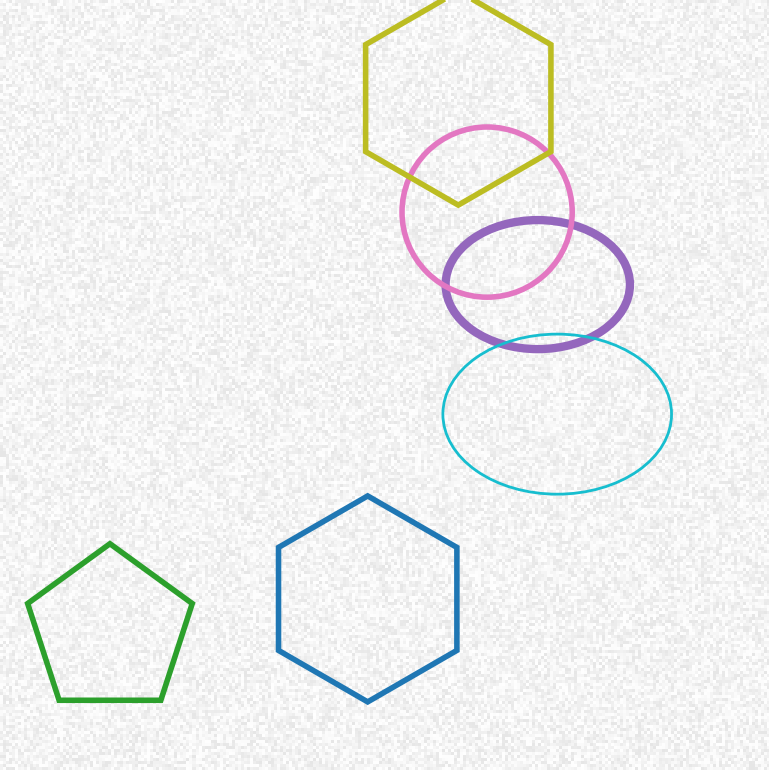[{"shape": "hexagon", "thickness": 2, "radius": 0.67, "center": [0.478, 0.222]}, {"shape": "pentagon", "thickness": 2, "radius": 0.56, "center": [0.143, 0.181]}, {"shape": "oval", "thickness": 3, "radius": 0.6, "center": [0.698, 0.63]}, {"shape": "circle", "thickness": 2, "radius": 0.55, "center": [0.633, 0.725]}, {"shape": "hexagon", "thickness": 2, "radius": 0.69, "center": [0.595, 0.873]}, {"shape": "oval", "thickness": 1, "radius": 0.74, "center": [0.724, 0.462]}]